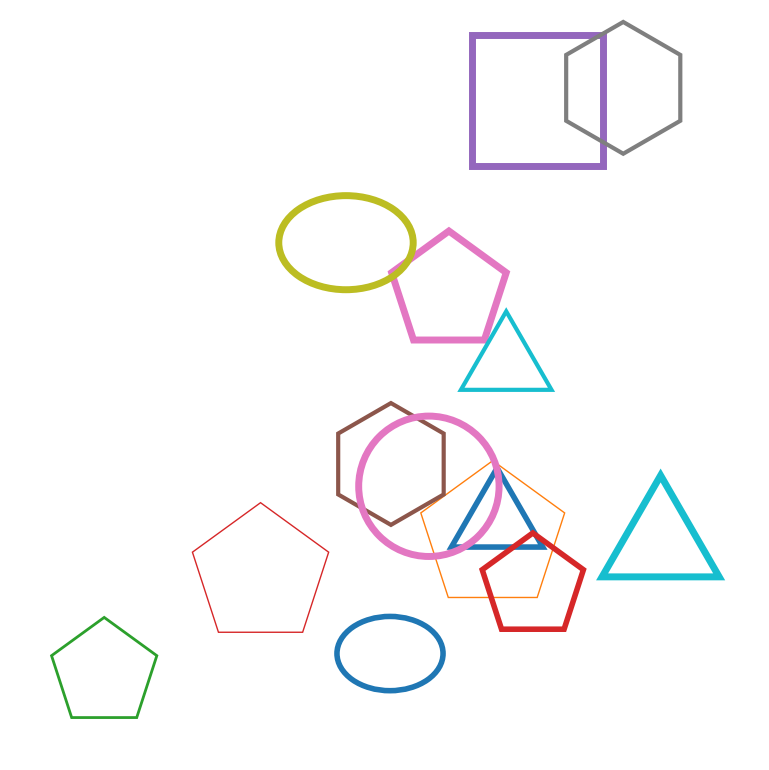[{"shape": "triangle", "thickness": 2, "radius": 0.34, "center": [0.646, 0.324]}, {"shape": "oval", "thickness": 2, "radius": 0.34, "center": [0.506, 0.151]}, {"shape": "pentagon", "thickness": 0.5, "radius": 0.49, "center": [0.64, 0.304]}, {"shape": "pentagon", "thickness": 1, "radius": 0.36, "center": [0.135, 0.126]}, {"shape": "pentagon", "thickness": 2, "radius": 0.35, "center": [0.692, 0.239]}, {"shape": "pentagon", "thickness": 0.5, "radius": 0.47, "center": [0.338, 0.254]}, {"shape": "square", "thickness": 2.5, "radius": 0.43, "center": [0.698, 0.869]}, {"shape": "hexagon", "thickness": 1.5, "radius": 0.4, "center": [0.508, 0.397]}, {"shape": "pentagon", "thickness": 2.5, "radius": 0.39, "center": [0.583, 0.622]}, {"shape": "circle", "thickness": 2.5, "radius": 0.46, "center": [0.557, 0.368]}, {"shape": "hexagon", "thickness": 1.5, "radius": 0.43, "center": [0.809, 0.886]}, {"shape": "oval", "thickness": 2.5, "radius": 0.44, "center": [0.449, 0.685]}, {"shape": "triangle", "thickness": 2.5, "radius": 0.44, "center": [0.858, 0.295]}, {"shape": "triangle", "thickness": 1.5, "radius": 0.34, "center": [0.657, 0.528]}]